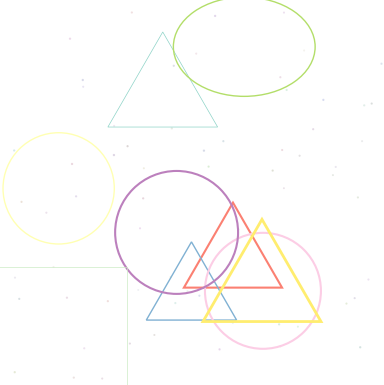[{"shape": "triangle", "thickness": 0.5, "radius": 0.82, "center": [0.423, 0.752]}, {"shape": "circle", "thickness": 1, "radius": 0.72, "center": [0.152, 0.511]}, {"shape": "triangle", "thickness": 1.5, "radius": 0.74, "center": [0.605, 0.327]}, {"shape": "triangle", "thickness": 1, "radius": 0.68, "center": [0.497, 0.236]}, {"shape": "oval", "thickness": 1, "radius": 0.92, "center": [0.634, 0.879]}, {"shape": "circle", "thickness": 1.5, "radius": 0.75, "center": [0.683, 0.245]}, {"shape": "circle", "thickness": 1.5, "radius": 0.8, "center": [0.459, 0.396]}, {"shape": "square", "thickness": 0.5, "radius": 0.98, "center": [0.133, 0.11]}, {"shape": "triangle", "thickness": 2, "radius": 0.88, "center": [0.68, 0.253]}]